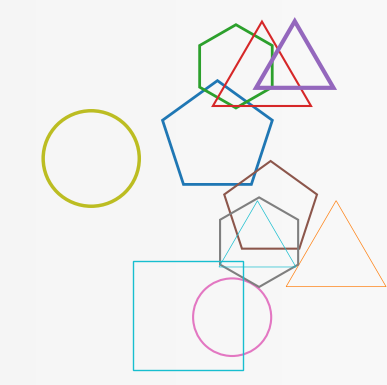[{"shape": "pentagon", "thickness": 2, "radius": 0.74, "center": [0.561, 0.642]}, {"shape": "triangle", "thickness": 0.5, "radius": 0.74, "center": [0.867, 0.33]}, {"shape": "hexagon", "thickness": 2, "radius": 0.54, "center": [0.609, 0.828]}, {"shape": "triangle", "thickness": 1.5, "radius": 0.73, "center": [0.676, 0.798]}, {"shape": "triangle", "thickness": 3, "radius": 0.58, "center": [0.761, 0.83]}, {"shape": "pentagon", "thickness": 1.5, "radius": 0.63, "center": [0.698, 0.456]}, {"shape": "circle", "thickness": 1.5, "radius": 0.5, "center": [0.599, 0.176]}, {"shape": "hexagon", "thickness": 1.5, "radius": 0.58, "center": [0.669, 0.371]}, {"shape": "circle", "thickness": 2.5, "radius": 0.62, "center": [0.235, 0.588]}, {"shape": "triangle", "thickness": 0.5, "radius": 0.57, "center": [0.664, 0.364]}, {"shape": "square", "thickness": 1, "radius": 0.71, "center": [0.484, 0.181]}]